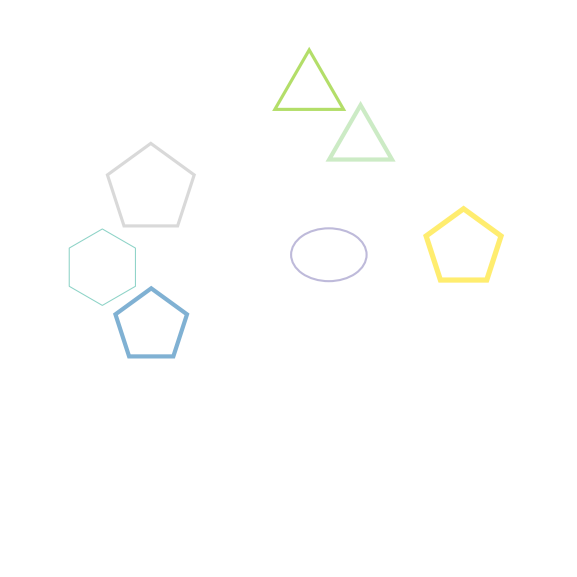[{"shape": "hexagon", "thickness": 0.5, "radius": 0.33, "center": [0.177, 0.536]}, {"shape": "oval", "thickness": 1, "radius": 0.33, "center": [0.569, 0.558]}, {"shape": "pentagon", "thickness": 2, "radius": 0.33, "center": [0.262, 0.435]}, {"shape": "triangle", "thickness": 1.5, "radius": 0.34, "center": [0.535, 0.844]}, {"shape": "pentagon", "thickness": 1.5, "radius": 0.39, "center": [0.261, 0.672]}, {"shape": "triangle", "thickness": 2, "radius": 0.31, "center": [0.624, 0.754]}, {"shape": "pentagon", "thickness": 2.5, "radius": 0.34, "center": [0.803, 0.569]}]